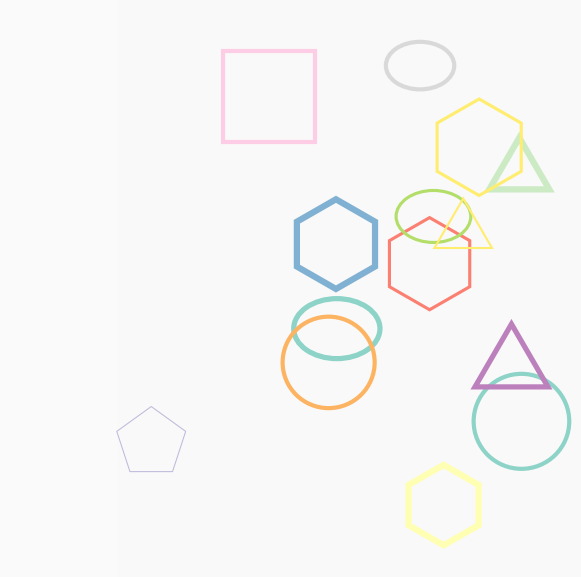[{"shape": "oval", "thickness": 2.5, "radius": 0.37, "center": [0.58, 0.43]}, {"shape": "circle", "thickness": 2, "radius": 0.41, "center": [0.897, 0.27]}, {"shape": "hexagon", "thickness": 3, "radius": 0.35, "center": [0.763, 0.125]}, {"shape": "pentagon", "thickness": 0.5, "radius": 0.31, "center": [0.26, 0.233]}, {"shape": "hexagon", "thickness": 1.5, "radius": 0.4, "center": [0.739, 0.543]}, {"shape": "hexagon", "thickness": 3, "radius": 0.39, "center": [0.578, 0.576]}, {"shape": "circle", "thickness": 2, "radius": 0.4, "center": [0.565, 0.372]}, {"shape": "oval", "thickness": 1.5, "radius": 0.32, "center": [0.746, 0.624]}, {"shape": "square", "thickness": 2, "radius": 0.39, "center": [0.462, 0.832]}, {"shape": "oval", "thickness": 2, "radius": 0.29, "center": [0.723, 0.886]}, {"shape": "triangle", "thickness": 2.5, "radius": 0.36, "center": [0.88, 0.365]}, {"shape": "triangle", "thickness": 3, "radius": 0.3, "center": [0.893, 0.701]}, {"shape": "hexagon", "thickness": 1.5, "radius": 0.42, "center": [0.824, 0.744]}, {"shape": "triangle", "thickness": 1, "radius": 0.29, "center": [0.797, 0.598]}]